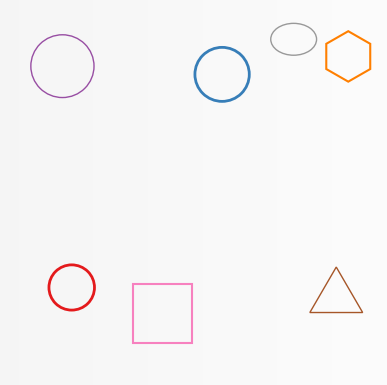[{"shape": "circle", "thickness": 2, "radius": 0.29, "center": [0.185, 0.253]}, {"shape": "circle", "thickness": 2, "radius": 0.35, "center": [0.573, 0.807]}, {"shape": "circle", "thickness": 1, "radius": 0.41, "center": [0.161, 0.828]}, {"shape": "hexagon", "thickness": 1.5, "radius": 0.33, "center": [0.899, 0.853]}, {"shape": "triangle", "thickness": 1, "radius": 0.39, "center": [0.868, 0.228]}, {"shape": "square", "thickness": 1.5, "radius": 0.38, "center": [0.42, 0.186]}, {"shape": "oval", "thickness": 1, "radius": 0.3, "center": [0.758, 0.898]}]